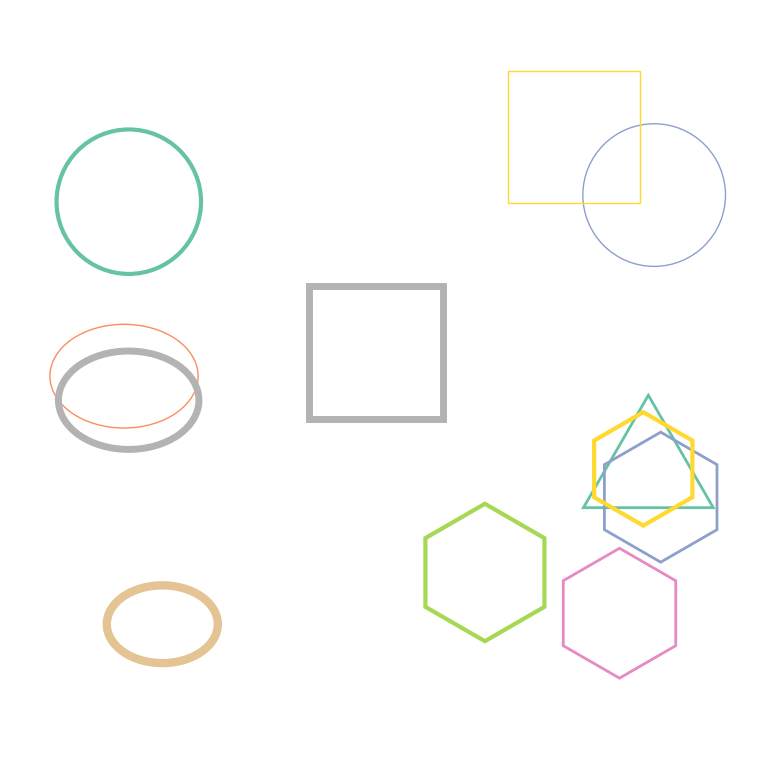[{"shape": "circle", "thickness": 1.5, "radius": 0.47, "center": [0.167, 0.738]}, {"shape": "triangle", "thickness": 1, "radius": 0.49, "center": [0.842, 0.389]}, {"shape": "oval", "thickness": 0.5, "radius": 0.48, "center": [0.161, 0.511]}, {"shape": "circle", "thickness": 0.5, "radius": 0.46, "center": [0.85, 0.747]}, {"shape": "hexagon", "thickness": 1, "radius": 0.42, "center": [0.858, 0.354]}, {"shape": "hexagon", "thickness": 1, "radius": 0.42, "center": [0.805, 0.204]}, {"shape": "hexagon", "thickness": 1.5, "radius": 0.45, "center": [0.63, 0.257]}, {"shape": "square", "thickness": 0.5, "radius": 0.43, "center": [0.746, 0.822]}, {"shape": "hexagon", "thickness": 1.5, "radius": 0.37, "center": [0.835, 0.391]}, {"shape": "oval", "thickness": 3, "radius": 0.36, "center": [0.211, 0.189]}, {"shape": "square", "thickness": 2.5, "radius": 0.43, "center": [0.488, 0.542]}, {"shape": "oval", "thickness": 2.5, "radius": 0.46, "center": [0.167, 0.48]}]